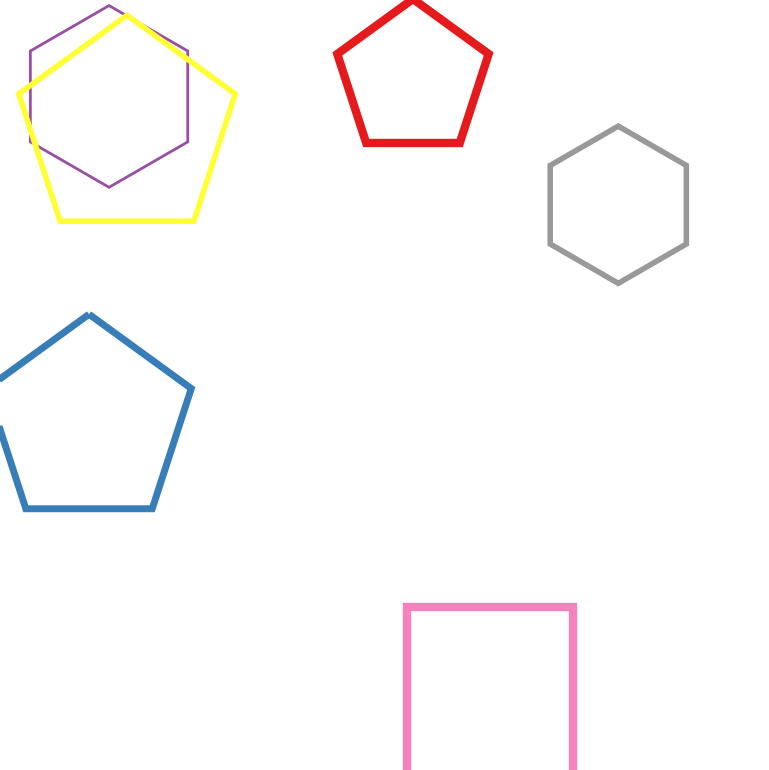[{"shape": "pentagon", "thickness": 3, "radius": 0.52, "center": [0.536, 0.898]}, {"shape": "pentagon", "thickness": 2.5, "radius": 0.7, "center": [0.116, 0.452]}, {"shape": "hexagon", "thickness": 1, "radius": 0.59, "center": [0.142, 0.875]}, {"shape": "pentagon", "thickness": 2, "radius": 0.74, "center": [0.165, 0.832]}, {"shape": "square", "thickness": 3, "radius": 0.54, "center": [0.636, 0.104]}, {"shape": "hexagon", "thickness": 2, "radius": 0.51, "center": [0.803, 0.734]}]